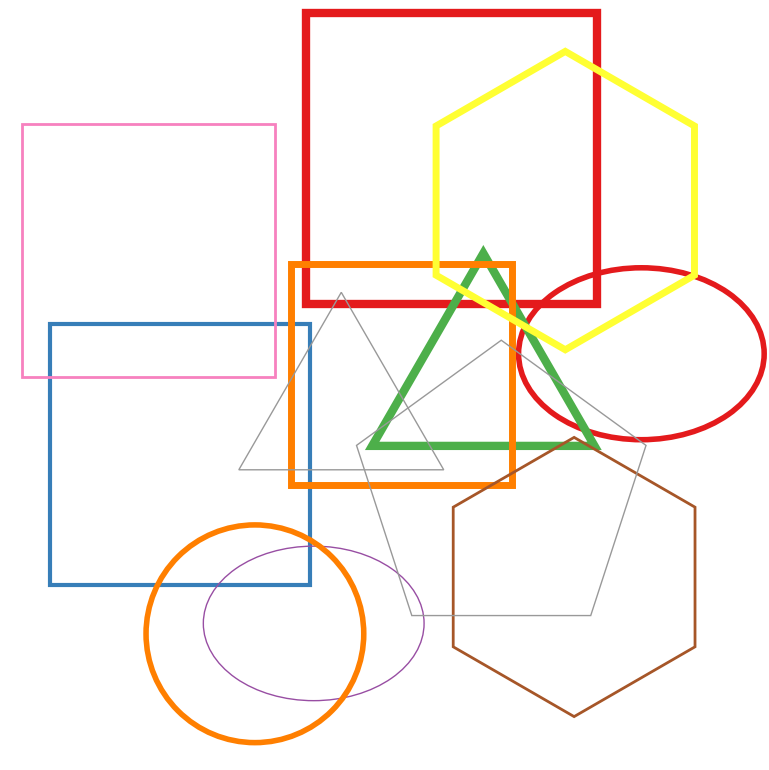[{"shape": "oval", "thickness": 2, "radius": 0.8, "center": [0.833, 0.541]}, {"shape": "square", "thickness": 3, "radius": 0.94, "center": [0.586, 0.794]}, {"shape": "square", "thickness": 1.5, "radius": 0.85, "center": [0.234, 0.41]}, {"shape": "triangle", "thickness": 3, "radius": 0.83, "center": [0.628, 0.504]}, {"shape": "oval", "thickness": 0.5, "radius": 0.72, "center": [0.407, 0.19]}, {"shape": "square", "thickness": 2.5, "radius": 0.72, "center": [0.522, 0.513]}, {"shape": "circle", "thickness": 2, "radius": 0.71, "center": [0.331, 0.177]}, {"shape": "hexagon", "thickness": 2.5, "radius": 0.97, "center": [0.734, 0.74]}, {"shape": "hexagon", "thickness": 1, "radius": 0.91, "center": [0.746, 0.251]}, {"shape": "square", "thickness": 1, "radius": 0.82, "center": [0.193, 0.674]}, {"shape": "pentagon", "thickness": 0.5, "radius": 0.99, "center": [0.651, 0.36]}, {"shape": "triangle", "thickness": 0.5, "radius": 0.77, "center": [0.443, 0.467]}]